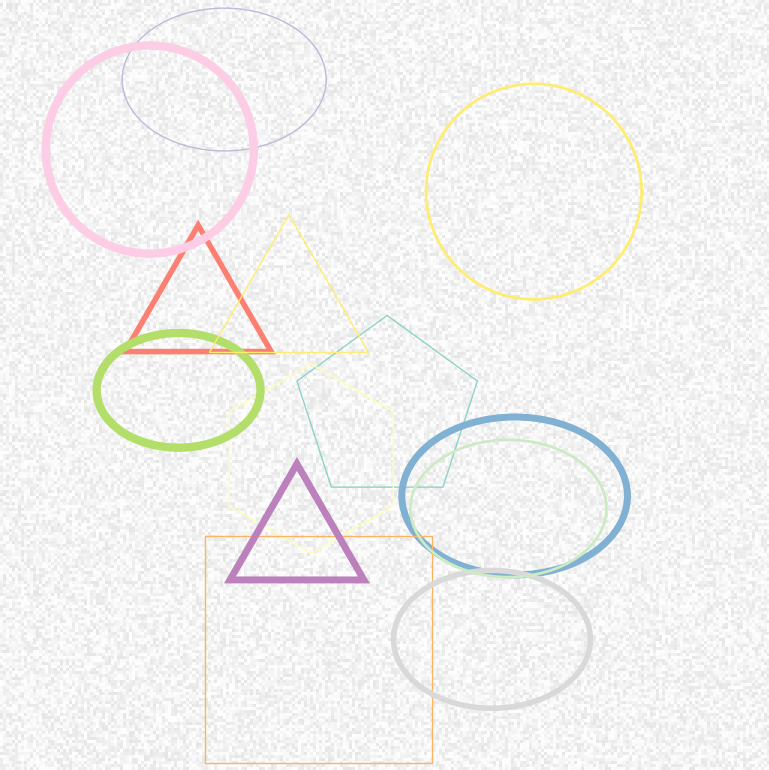[{"shape": "pentagon", "thickness": 0.5, "radius": 0.62, "center": [0.503, 0.467]}, {"shape": "hexagon", "thickness": 0.5, "radius": 0.61, "center": [0.404, 0.404]}, {"shape": "oval", "thickness": 0.5, "radius": 0.66, "center": [0.291, 0.897]}, {"shape": "triangle", "thickness": 2, "radius": 0.55, "center": [0.257, 0.598]}, {"shape": "oval", "thickness": 2.5, "radius": 0.73, "center": [0.668, 0.356]}, {"shape": "square", "thickness": 0.5, "radius": 0.74, "center": [0.413, 0.157]}, {"shape": "oval", "thickness": 3, "radius": 0.53, "center": [0.232, 0.493]}, {"shape": "circle", "thickness": 3, "radius": 0.68, "center": [0.195, 0.806]}, {"shape": "oval", "thickness": 2, "radius": 0.64, "center": [0.639, 0.17]}, {"shape": "triangle", "thickness": 2.5, "radius": 0.5, "center": [0.386, 0.297]}, {"shape": "oval", "thickness": 1, "radius": 0.64, "center": [0.66, 0.34]}, {"shape": "triangle", "thickness": 0.5, "radius": 0.6, "center": [0.375, 0.602]}, {"shape": "circle", "thickness": 1, "radius": 0.7, "center": [0.693, 0.751]}]